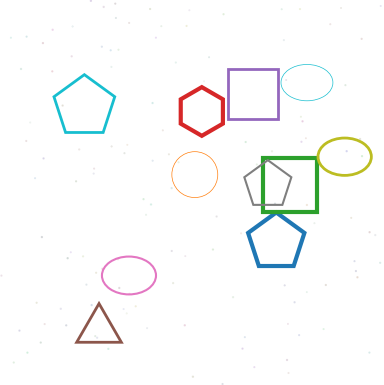[{"shape": "pentagon", "thickness": 3, "radius": 0.38, "center": [0.718, 0.371]}, {"shape": "circle", "thickness": 0.5, "radius": 0.3, "center": [0.506, 0.546]}, {"shape": "square", "thickness": 3, "radius": 0.35, "center": [0.754, 0.52]}, {"shape": "hexagon", "thickness": 3, "radius": 0.32, "center": [0.524, 0.71]}, {"shape": "square", "thickness": 2, "radius": 0.32, "center": [0.657, 0.756]}, {"shape": "triangle", "thickness": 2, "radius": 0.34, "center": [0.257, 0.144]}, {"shape": "oval", "thickness": 1.5, "radius": 0.35, "center": [0.335, 0.284]}, {"shape": "pentagon", "thickness": 1.5, "radius": 0.32, "center": [0.696, 0.52]}, {"shape": "oval", "thickness": 2, "radius": 0.35, "center": [0.895, 0.593]}, {"shape": "pentagon", "thickness": 2, "radius": 0.42, "center": [0.219, 0.723]}, {"shape": "oval", "thickness": 0.5, "radius": 0.34, "center": [0.797, 0.785]}]